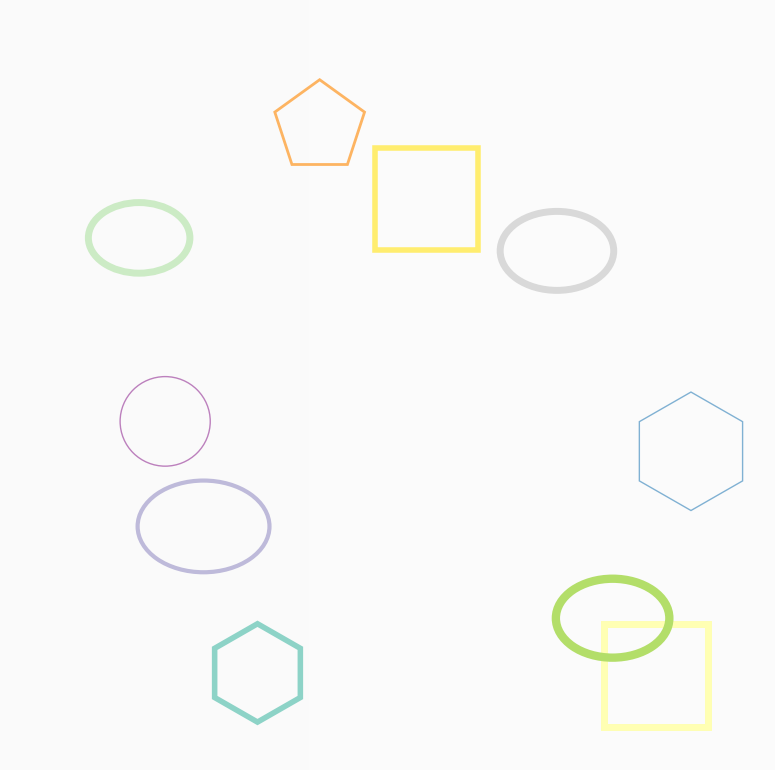[{"shape": "hexagon", "thickness": 2, "radius": 0.32, "center": [0.332, 0.126]}, {"shape": "square", "thickness": 2.5, "radius": 0.34, "center": [0.847, 0.123]}, {"shape": "oval", "thickness": 1.5, "radius": 0.43, "center": [0.263, 0.316]}, {"shape": "hexagon", "thickness": 0.5, "radius": 0.38, "center": [0.892, 0.414]}, {"shape": "pentagon", "thickness": 1, "radius": 0.3, "center": [0.412, 0.836]}, {"shape": "oval", "thickness": 3, "radius": 0.37, "center": [0.79, 0.197]}, {"shape": "oval", "thickness": 2.5, "radius": 0.37, "center": [0.719, 0.674]}, {"shape": "circle", "thickness": 0.5, "radius": 0.29, "center": [0.213, 0.453]}, {"shape": "oval", "thickness": 2.5, "radius": 0.33, "center": [0.18, 0.691]}, {"shape": "square", "thickness": 2, "radius": 0.33, "center": [0.551, 0.742]}]